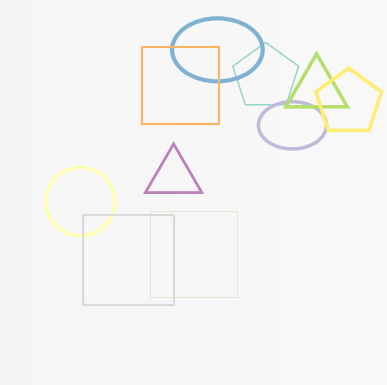[{"shape": "pentagon", "thickness": 1, "radius": 0.45, "center": [0.686, 0.8]}, {"shape": "circle", "thickness": 2.5, "radius": 0.44, "center": [0.207, 0.476]}, {"shape": "oval", "thickness": 2.5, "radius": 0.44, "center": [0.755, 0.675]}, {"shape": "oval", "thickness": 3, "radius": 0.58, "center": [0.561, 0.871]}, {"shape": "square", "thickness": 1.5, "radius": 0.5, "center": [0.467, 0.778]}, {"shape": "triangle", "thickness": 2.5, "radius": 0.46, "center": [0.817, 0.768]}, {"shape": "square", "thickness": 1.5, "radius": 0.59, "center": [0.331, 0.324]}, {"shape": "triangle", "thickness": 2, "radius": 0.42, "center": [0.448, 0.542]}, {"shape": "square", "thickness": 0.5, "radius": 0.56, "center": [0.5, 0.34]}, {"shape": "pentagon", "thickness": 2.5, "radius": 0.45, "center": [0.9, 0.734]}]